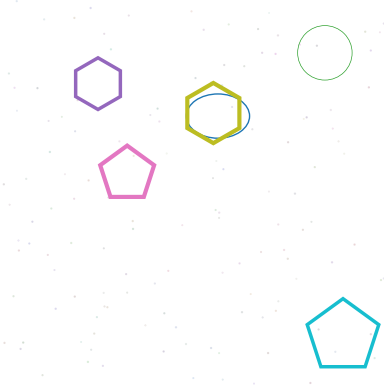[{"shape": "oval", "thickness": 1, "radius": 0.41, "center": [0.566, 0.698]}, {"shape": "circle", "thickness": 0.5, "radius": 0.35, "center": [0.844, 0.863]}, {"shape": "hexagon", "thickness": 2.5, "radius": 0.34, "center": [0.255, 0.783]}, {"shape": "pentagon", "thickness": 3, "radius": 0.37, "center": [0.33, 0.548]}, {"shape": "hexagon", "thickness": 3, "radius": 0.39, "center": [0.554, 0.706]}, {"shape": "pentagon", "thickness": 2.5, "radius": 0.49, "center": [0.891, 0.126]}]